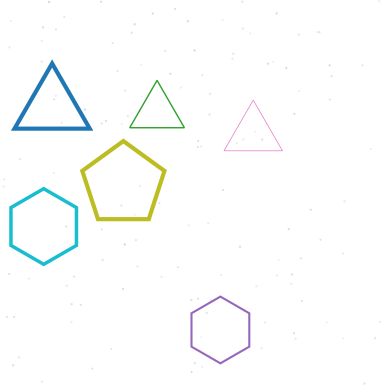[{"shape": "triangle", "thickness": 3, "radius": 0.56, "center": [0.135, 0.722]}, {"shape": "triangle", "thickness": 1, "radius": 0.41, "center": [0.408, 0.709]}, {"shape": "hexagon", "thickness": 1.5, "radius": 0.43, "center": [0.572, 0.143]}, {"shape": "triangle", "thickness": 0.5, "radius": 0.44, "center": [0.658, 0.652]}, {"shape": "pentagon", "thickness": 3, "radius": 0.56, "center": [0.32, 0.521]}, {"shape": "hexagon", "thickness": 2.5, "radius": 0.49, "center": [0.114, 0.412]}]